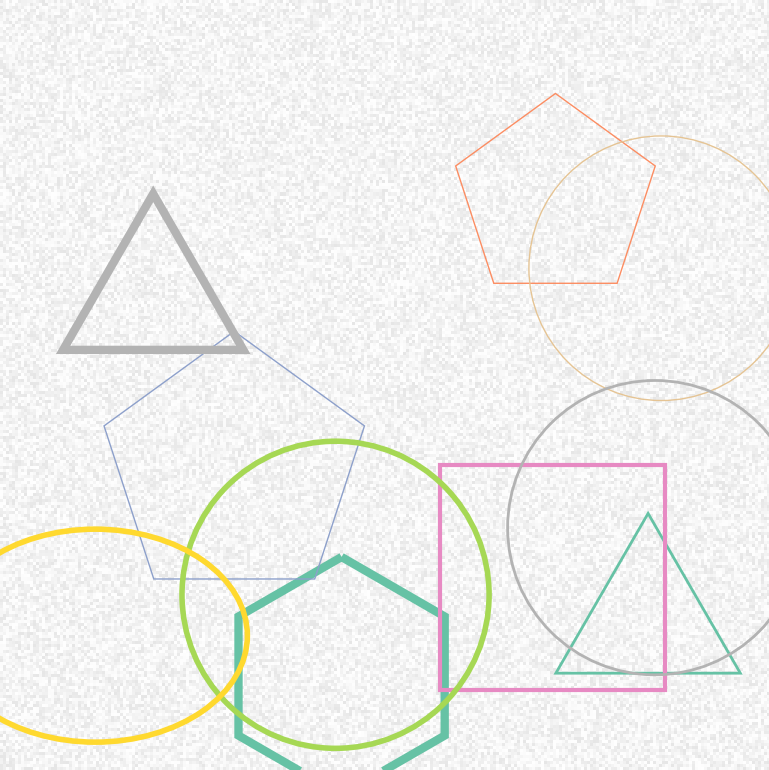[{"shape": "hexagon", "thickness": 3, "radius": 0.77, "center": [0.444, 0.122]}, {"shape": "triangle", "thickness": 1, "radius": 0.69, "center": [0.842, 0.195]}, {"shape": "pentagon", "thickness": 0.5, "radius": 0.68, "center": [0.721, 0.742]}, {"shape": "pentagon", "thickness": 0.5, "radius": 0.89, "center": [0.304, 0.392]}, {"shape": "square", "thickness": 1.5, "radius": 0.73, "center": [0.718, 0.25]}, {"shape": "circle", "thickness": 2, "radius": 1.0, "center": [0.436, 0.228]}, {"shape": "oval", "thickness": 2, "radius": 0.99, "center": [0.124, 0.174]}, {"shape": "circle", "thickness": 0.5, "radius": 0.86, "center": [0.859, 0.652]}, {"shape": "triangle", "thickness": 3, "radius": 0.68, "center": [0.199, 0.613]}, {"shape": "circle", "thickness": 1, "radius": 0.96, "center": [0.85, 0.315]}]